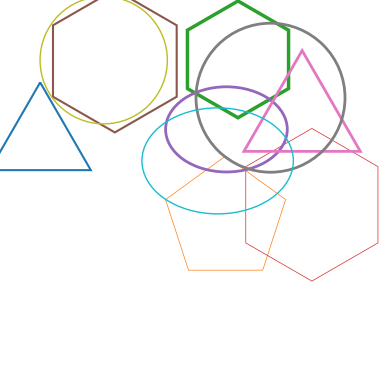[{"shape": "triangle", "thickness": 1.5, "radius": 0.76, "center": [0.104, 0.634]}, {"shape": "pentagon", "thickness": 0.5, "radius": 0.82, "center": [0.586, 0.431]}, {"shape": "hexagon", "thickness": 2.5, "radius": 0.76, "center": [0.618, 0.846]}, {"shape": "hexagon", "thickness": 0.5, "radius": 0.99, "center": [0.81, 0.468]}, {"shape": "oval", "thickness": 2, "radius": 0.79, "center": [0.588, 0.664]}, {"shape": "hexagon", "thickness": 1.5, "radius": 0.93, "center": [0.298, 0.842]}, {"shape": "triangle", "thickness": 2, "radius": 0.87, "center": [0.785, 0.694]}, {"shape": "circle", "thickness": 2, "radius": 0.97, "center": [0.703, 0.746]}, {"shape": "circle", "thickness": 1, "radius": 0.83, "center": [0.269, 0.844]}, {"shape": "oval", "thickness": 1, "radius": 0.98, "center": [0.565, 0.582]}]